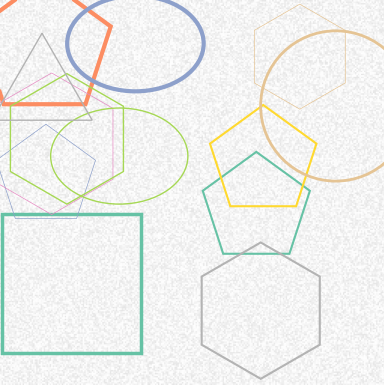[{"shape": "pentagon", "thickness": 1.5, "radius": 0.73, "center": [0.666, 0.459]}, {"shape": "square", "thickness": 2.5, "radius": 0.9, "center": [0.187, 0.264]}, {"shape": "pentagon", "thickness": 3, "radius": 0.9, "center": [0.116, 0.875]}, {"shape": "oval", "thickness": 3, "radius": 0.89, "center": [0.352, 0.887]}, {"shape": "pentagon", "thickness": 0.5, "radius": 0.68, "center": [0.119, 0.542]}, {"shape": "hexagon", "thickness": 0.5, "radius": 0.92, "center": [0.134, 0.627]}, {"shape": "oval", "thickness": 1, "radius": 0.89, "center": [0.31, 0.595]}, {"shape": "hexagon", "thickness": 1, "radius": 0.85, "center": [0.174, 0.639]}, {"shape": "pentagon", "thickness": 1.5, "radius": 0.73, "center": [0.684, 0.582]}, {"shape": "circle", "thickness": 2, "radius": 0.98, "center": [0.872, 0.725]}, {"shape": "hexagon", "thickness": 0.5, "radius": 0.68, "center": [0.779, 0.853]}, {"shape": "hexagon", "thickness": 1.5, "radius": 0.89, "center": [0.677, 0.193]}, {"shape": "triangle", "thickness": 1, "radius": 0.75, "center": [0.109, 0.763]}]